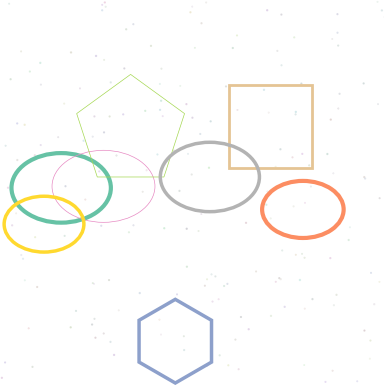[{"shape": "oval", "thickness": 3, "radius": 0.65, "center": [0.159, 0.512]}, {"shape": "oval", "thickness": 3, "radius": 0.53, "center": [0.787, 0.456]}, {"shape": "hexagon", "thickness": 2.5, "radius": 0.54, "center": [0.455, 0.114]}, {"shape": "oval", "thickness": 0.5, "radius": 0.67, "center": [0.269, 0.516]}, {"shape": "pentagon", "thickness": 0.5, "radius": 0.74, "center": [0.339, 0.659]}, {"shape": "oval", "thickness": 2.5, "radius": 0.52, "center": [0.114, 0.418]}, {"shape": "square", "thickness": 2, "radius": 0.54, "center": [0.703, 0.671]}, {"shape": "oval", "thickness": 2.5, "radius": 0.64, "center": [0.545, 0.54]}]